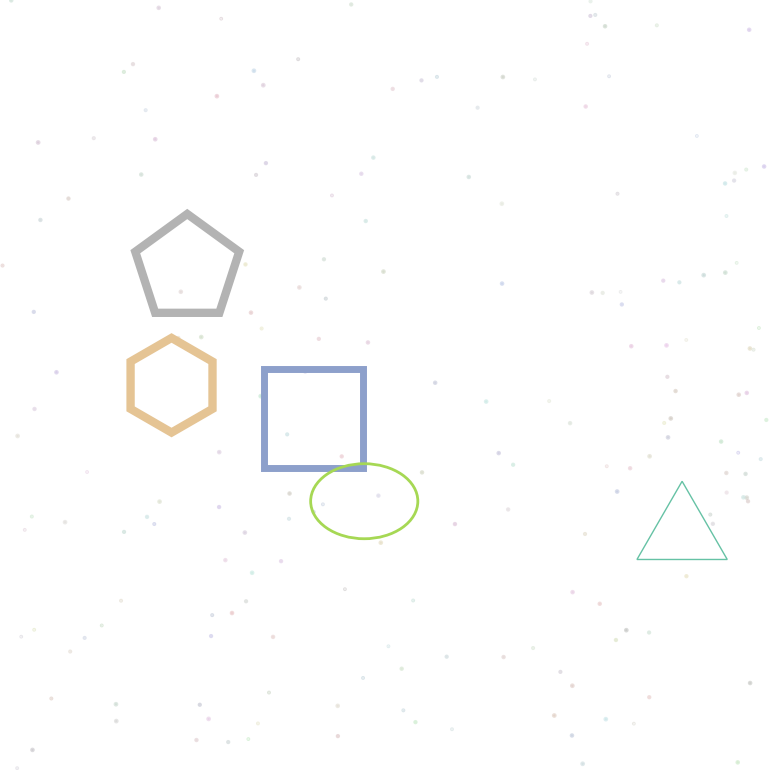[{"shape": "triangle", "thickness": 0.5, "radius": 0.34, "center": [0.886, 0.307]}, {"shape": "square", "thickness": 2.5, "radius": 0.32, "center": [0.407, 0.456]}, {"shape": "oval", "thickness": 1, "radius": 0.35, "center": [0.473, 0.349]}, {"shape": "hexagon", "thickness": 3, "radius": 0.31, "center": [0.223, 0.5]}, {"shape": "pentagon", "thickness": 3, "radius": 0.35, "center": [0.243, 0.651]}]